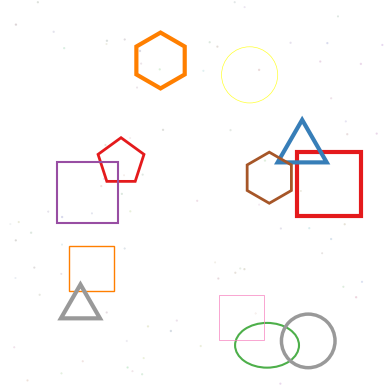[{"shape": "pentagon", "thickness": 2, "radius": 0.31, "center": [0.314, 0.58]}, {"shape": "square", "thickness": 3, "radius": 0.41, "center": [0.855, 0.522]}, {"shape": "triangle", "thickness": 3, "radius": 0.37, "center": [0.785, 0.615]}, {"shape": "oval", "thickness": 1.5, "radius": 0.42, "center": [0.694, 0.103]}, {"shape": "square", "thickness": 1.5, "radius": 0.4, "center": [0.228, 0.499]}, {"shape": "hexagon", "thickness": 3, "radius": 0.36, "center": [0.417, 0.843]}, {"shape": "square", "thickness": 1, "radius": 0.29, "center": [0.237, 0.303]}, {"shape": "circle", "thickness": 0.5, "radius": 0.36, "center": [0.648, 0.806]}, {"shape": "hexagon", "thickness": 2, "radius": 0.33, "center": [0.699, 0.538]}, {"shape": "square", "thickness": 0.5, "radius": 0.29, "center": [0.628, 0.175]}, {"shape": "circle", "thickness": 2.5, "radius": 0.35, "center": [0.801, 0.115]}, {"shape": "triangle", "thickness": 3, "radius": 0.29, "center": [0.209, 0.202]}]